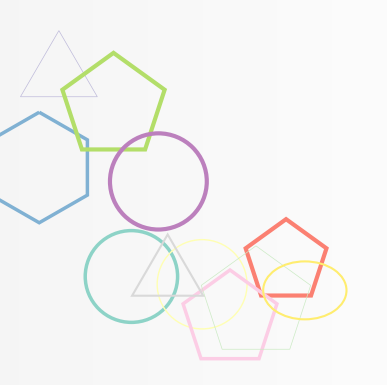[{"shape": "circle", "thickness": 2.5, "radius": 0.6, "center": [0.339, 0.282]}, {"shape": "circle", "thickness": 1, "radius": 0.58, "center": [0.522, 0.262]}, {"shape": "triangle", "thickness": 0.5, "radius": 0.57, "center": [0.152, 0.806]}, {"shape": "pentagon", "thickness": 3, "radius": 0.55, "center": [0.738, 0.321]}, {"shape": "hexagon", "thickness": 2.5, "radius": 0.72, "center": [0.101, 0.565]}, {"shape": "pentagon", "thickness": 3, "radius": 0.69, "center": [0.293, 0.724]}, {"shape": "pentagon", "thickness": 2.5, "radius": 0.64, "center": [0.594, 0.171]}, {"shape": "triangle", "thickness": 1.5, "radius": 0.53, "center": [0.433, 0.285]}, {"shape": "circle", "thickness": 3, "radius": 0.62, "center": [0.409, 0.529]}, {"shape": "pentagon", "thickness": 0.5, "radius": 0.74, "center": [0.661, 0.213]}, {"shape": "oval", "thickness": 1.5, "radius": 0.54, "center": [0.787, 0.246]}]